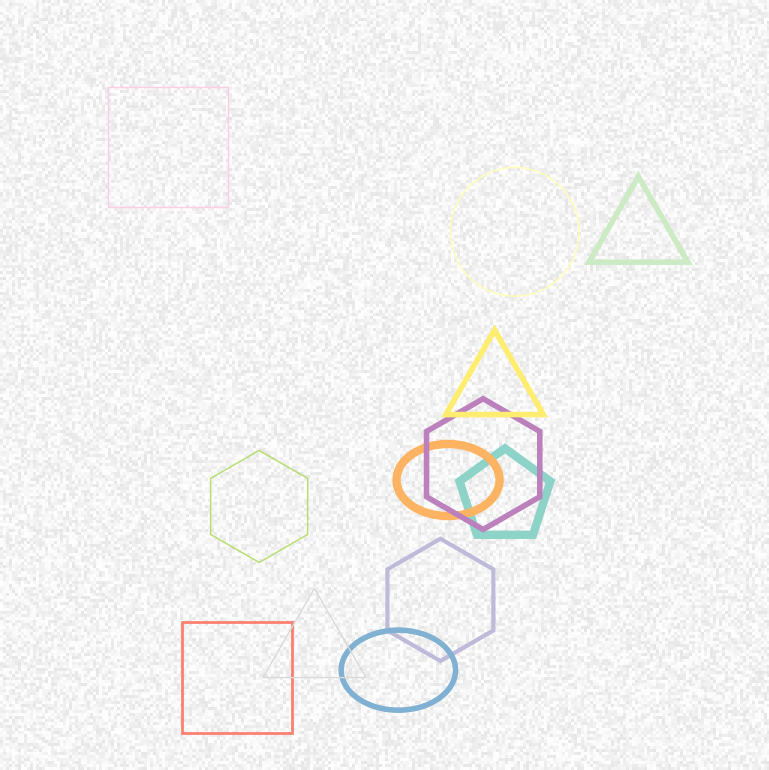[{"shape": "pentagon", "thickness": 3, "radius": 0.31, "center": [0.656, 0.356]}, {"shape": "circle", "thickness": 0.5, "radius": 0.42, "center": [0.668, 0.699]}, {"shape": "hexagon", "thickness": 1.5, "radius": 0.4, "center": [0.572, 0.221]}, {"shape": "square", "thickness": 1, "radius": 0.36, "center": [0.308, 0.12]}, {"shape": "oval", "thickness": 2, "radius": 0.37, "center": [0.517, 0.13]}, {"shape": "oval", "thickness": 3, "radius": 0.33, "center": [0.582, 0.377]}, {"shape": "hexagon", "thickness": 0.5, "radius": 0.36, "center": [0.337, 0.342]}, {"shape": "square", "thickness": 0.5, "radius": 0.39, "center": [0.218, 0.809]}, {"shape": "triangle", "thickness": 0.5, "radius": 0.39, "center": [0.408, 0.159]}, {"shape": "hexagon", "thickness": 2, "radius": 0.42, "center": [0.627, 0.397]}, {"shape": "triangle", "thickness": 2, "radius": 0.37, "center": [0.829, 0.697]}, {"shape": "triangle", "thickness": 2, "radius": 0.37, "center": [0.642, 0.498]}]